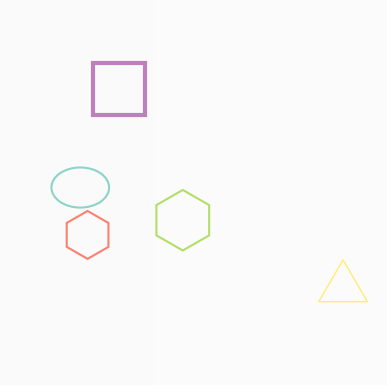[{"shape": "oval", "thickness": 1.5, "radius": 0.37, "center": [0.207, 0.513]}, {"shape": "hexagon", "thickness": 1.5, "radius": 0.31, "center": [0.226, 0.39]}, {"shape": "hexagon", "thickness": 1.5, "radius": 0.39, "center": [0.472, 0.428]}, {"shape": "square", "thickness": 3, "radius": 0.34, "center": [0.307, 0.77]}, {"shape": "triangle", "thickness": 1, "radius": 0.36, "center": [0.885, 0.253]}]